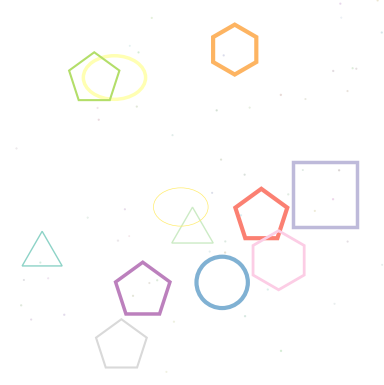[{"shape": "triangle", "thickness": 1, "radius": 0.3, "center": [0.109, 0.339]}, {"shape": "oval", "thickness": 2.5, "radius": 0.4, "center": [0.297, 0.799]}, {"shape": "square", "thickness": 2.5, "radius": 0.42, "center": [0.844, 0.495]}, {"shape": "pentagon", "thickness": 3, "radius": 0.35, "center": [0.679, 0.439]}, {"shape": "circle", "thickness": 3, "radius": 0.33, "center": [0.577, 0.267]}, {"shape": "hexagon", "thickness": 3, "radius": 0.32, "center": [0.61, 0.871]}, {"shape": "pentagon", "thickness": 1.5, "radius": 0.34, "center": [0.245, 0.796]}, {"shape": "hexagon", "thickness": 2, "radius": 0.38, "center": [0.724, 0.324]}, {"shape": "pentagon", "thickness": 1.5, "radius": 0.35, "center": [0.315, 0.102]}, {"shape": "pentagon", "thickness": 2.5, "radius": 0.37, "center": [0.371, 0.245]}, {"shape": "triangle", "thickness": 1, "radius": 0.31, "center": [0.5, 0.4]}, {"shape": "oval", "thickness": 0.5, "radius": 0.36, "center": [0.47, 0.462]}]